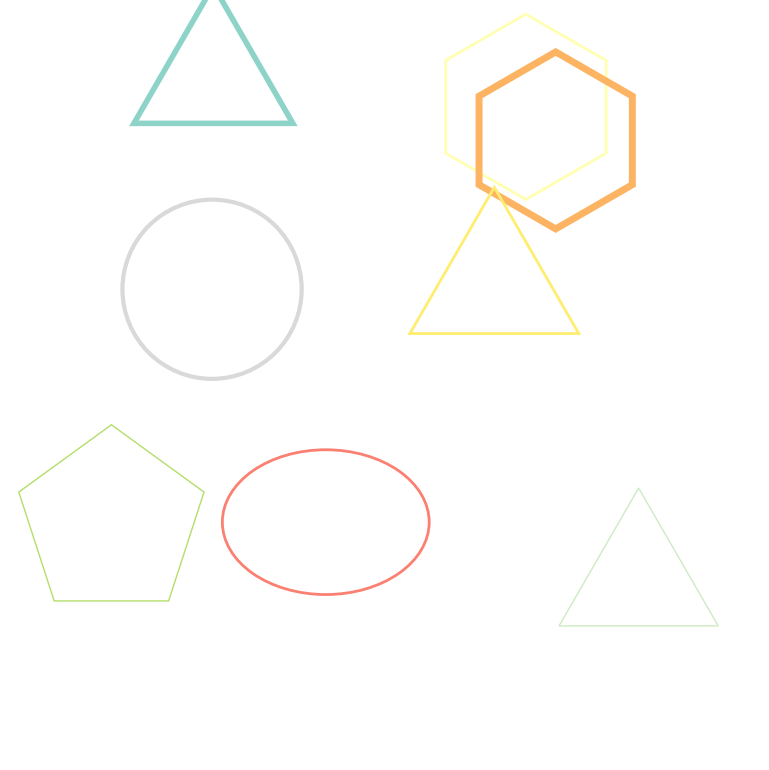[{"shape": "triangle", "thickness": 2, "radius": 0.6, "center": [0.277, 0.899]}, {"shape": "hexagon", "thickness": 1, "radius": 0.6, "center": [0.683, 0.861]}, {"shape": "oval", "thickness": 1, "radius": 0.67, "center": [0.423, 0.322]}, {"shape": "hexagon", "thickness": 2.5, "radius": 0.57, "center": [0.722, 0.818]}, {"shape": "pentagon", "thickness": 0.5, "radius": 0.63, "center": [0.145, 0.322]}, {"shape": "circle", "thickness": 1.5, "radius": 0.58, "center": [0.275, 0.624]}, {"shape": "triangle", "thickness": 0.5, "radius": 0.6, "center": [0.829, 0.247]}, {"shape": "triangle", "thickness": 1, "radius": 0.63, "center": [0.642, 0.63]}]